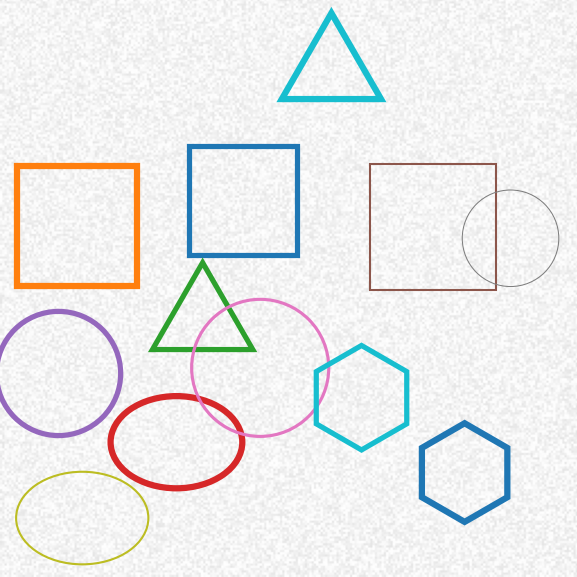[{"shape": "hexagon", "thickness": 3, "radius": 0.43, "center": [0.805, 0.181]}, {"shape": "square", "thickness": 2.5, "radius": 0.47, "center": [0.421, 0.652]}, {"shape": "square", "thickness": 3, "radius": 0.52, "center": [0.134, 0.608]}, {"shape": "triangle", "thickness": 2.5, "radius": 0.5, "center": [0.351, 0.444]}, {"shape": "oval", "thickness": 3, "radius": 0.57, "center": [0.306, 0.233]}, {"shape": "circle", "thickness": 2.5, "radius": 0.54, "center": [0.101, 0.352]}, {"shape": "square", "thickness": 1, "radius": 0.54, "center": [0.75, 0.606]}, {"shape": "circle", "thickness": 1.5, "radius": 0.59, "center": [0.451, 0.362]}, {"shape": "circle", "thickness": 0.5, "radius": 0.42, "center": [0.884, 0.587]}, {"shape": "oval", "thickness": 1, "radius": 0.57, "center": [0.142, 0.102]}, {"shape": "hexagon", "thickness": 2.5, "radius": 0.45, "center": [0.626, 0.31]}, {"shape": "triangle", "thickness": 3, "radius": 0.5, "center": [0.574, 0.877]}]